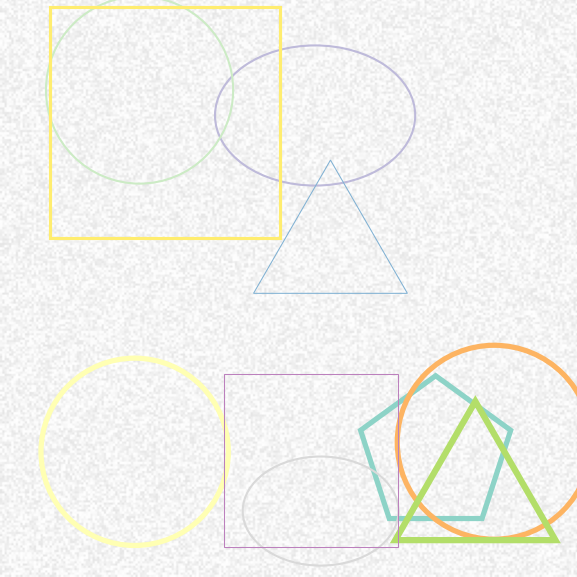[{"shape": "pentagon", "thickness": 2.5, "radius": 0.68, "center": [0.754, 0.212]}, {"shape": "circle", "thickness": 2.5, "radius": 0.81, "center": [0.233, 0.217]}, {"shape": "oval", "thickness": 1, "radius": 0.87, "center": [0.546, 0.799]}, {"shape": "triangle", "thickness": 0.5, "radius": 0.77, "center": [0.572, 0.568]}, {"shape": "circle", "thickness": 2.5, "radius": 0.84, "center": [0.856, 0.233]}, {"shape": "triangle", "thickness": 3, "radius": 0.8, "center": [0.823, 0.144]}, {"shape": "oval", "thickness": 1, "radius": 0.67, "center": [0.555, 0.114]}, {"shape": "square", "thickness": 0.5, "radius": 0.75, "center": [0.539, 0.202]}, {"shape": "circle", "thickness": 1, "radius": 0.81, "center": [0.242, 0.843]}, {"shape": "square", "thickness": 1.5, "radius": 1.0, "center": [0.285, 0.787]}]